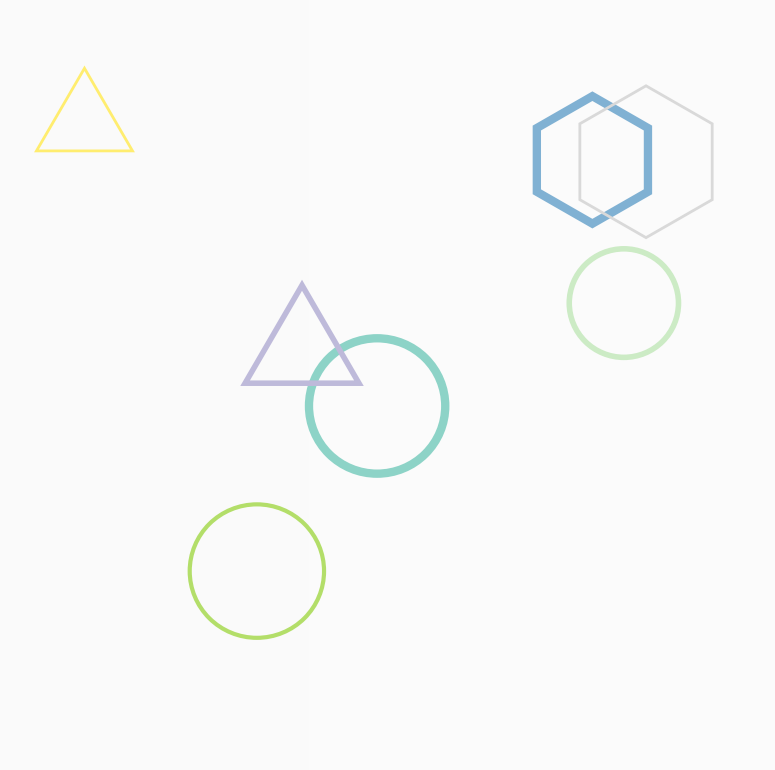[{"shape": "circle", "thickness": 3, "radius": 0.44, "center": [0.487, 0.473]}, {"shape": "triangle", "thickness": 2, "radius": 0.42, "center": [0.39, 0.545]}, {"shape": "hexagon", "thickness": 3, "radius": 0.41, "center": [0.764, 0.792]}, {"shape": "circle", "thickness": 1.5, "radius": 0.43, "center": [0.331, 0.258]}, {"shape": "hexagon", "thickness": 1, "radius": 0.49, "center": [0.834, 0.79]}, {"shape": "circle", "thickness": 2, "radius": 0.35, "center": [0.805, 0.606]}, {"shape": "triangle", "thickness": 1, "radius": 0.36, "center": [0.109, 0.84]}]